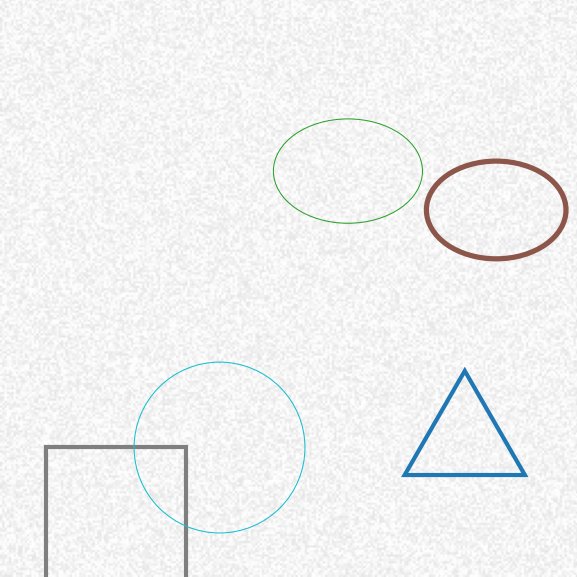[{"shape": "triangle", "thickness": 2, "radius": 0.6, "center": [0.805, 0.237]}, {"shape": "oval", "thickness": 0.5, "radius": 0.65, "center": [0.602, 0.703]}, {"shape": "oval", "thickness": 2.5, "radius": 0.6, "center": [0.859, 0.636]}, {"shape": "square", "thickness": 2, "radius": 0.61, "center": [0.201, 0.104]}, {"shape": "circle", "thickness": 0.5, "radius": 0.74, "center": [0.38, 0.224]}]